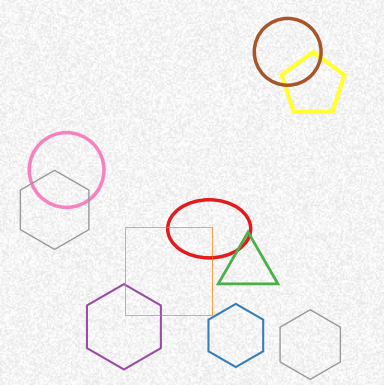[{"shape": "oval", "thickness": 2.5, "radius": 0.54, "center": [0.543, 0.406]}, {"shape": "hexagon", "thickness": 1.5, "radius": 0.41, "center": [0.613, 0.129]}, {"shape": "triangle", "thickness": 2, "radius": 0.45, "center": [0.644, 0.307]}, {"shape": "hexagon", "thickness": 1.5, "radius": 0.55, "center": [0.322, 0.151]}, {"shape": "square", "thickness": 0.5, "radius": 0.57, "center": [0.437, 0.296]}, {"shape": "pentagon", "thickness": 3, "radius": 0.43, "center": [0.813, 0.779]}, {"shape": "circle", "thickness": 2.5, "radius": 0.43, "center": [0.747, 0.865]}, {"shape": "circle", "thickness": 2.5, "radius": 0.49, "center": [0.173, 0.558]}, {"shape": "hexagon", "thickness": 1, "radius": 0.51, "center": [0.142, 0.455]}, {"shape": "hexagon", "thickness": 1, "radius": 0.45, "center": [0.806, 0.105]}]